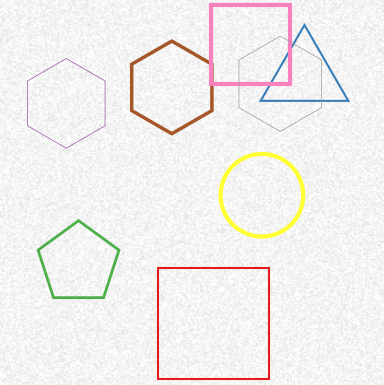[{"shape": "square", "thickness": 1.5, "radius": 0.72, "center": [0.554, 0.159]}, {"shape": "triangle", "thickness": 1.5, "radius": 0.66, "center": [0.791, 0.804]}, {"shape": "pentagon", "thickness": 2, "radius": 0.55, "center": [0.204, 0.316]}, {"shape": "hexagon", "thickness": 0.5, "radius": 0.58, "center": [0.172, 0.731]}, {"shape": "circle", "thickness": 3, "radius": 0.54, "center": [0.68, 0.493]}, {"shape": "hexagon", "thickness": 2.5, "radius": 0.6, "center": [0.446, 0.773]}, {"shape": "square", "thickness": 3, "radius": 0.52, "center": [0.651, 0.884]}, {"shape": "hexagon", "thickness": 0.5, "radius": 0.62, "center": [0.728, 0.782]}]